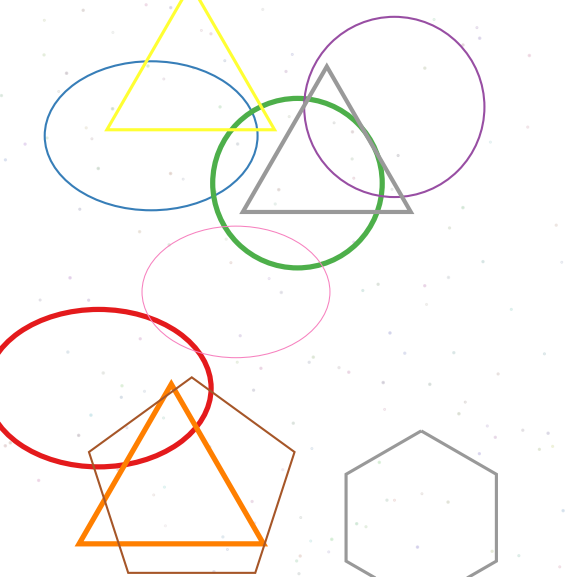[{"shape": "oval", "thickness": 2.5, "radius": 0.97, "center": [0.171, 0.327]}, {"shape": "oval", "thickness": 1, "radius": 0.92, "center": [0.262, 0.764]}, {"shape": "circle", "thickness": 2.5, "radius": 0.73, "center": [0.515, 0.682]}, {"shape": "circle", "thickness": 1, "radius": 0.78, "center": [0.683, 0.814]}, {"shape": "triangle", "thickness": 2.5, "radius": 0.92, "center": [0.297, 0.15]}, {"shape": "triangle", "thickness": 1.5, "radius": 0.84, "center": [0.33, 0.858]}, {"shape": "pentagon", "thickness": 1, "radius": 0.94, "center": [0.332, 0.159]}, {"shape": "oval", "thickness": 0.5, "radius": 0.81, "center": [0.409, 0.494]}, {"shape": "hexagon", "thickness": 1.5, "radius": 0.75, "center": [0.729, 0.103]}, {"shape": "triangle", "thickness": 2, "radius": 0.84, "center": [0.566, 0.716]}]